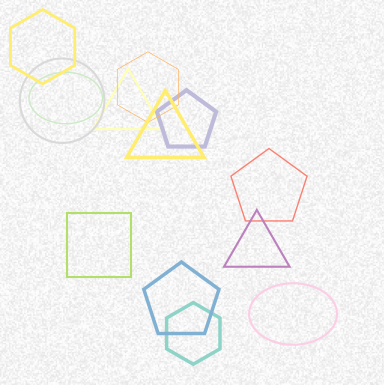[{"shape": "hexagon", "thickness": 2.5, "radius": 0.4, "center": [0.502, 0.134]}, {"shape": "triangle", "thickness": 1.5, "radius": 0.53, "center": [0.333, 0.717]}, {"shape": "pentagon", "thickness": 3, "radius": 0.4, "center": [0.484, 0.685]}, {"shape": "pentagon", "thickness": 1, "radius": 0.52, "center": [0.699, 0.51]}, {"shape": "pentagon", "thickness": 2.5, "radius": 0.51, "center": [0.471, 0.217]}, {"shape": "hexagon", "thickness": 0.5, "radius": 0.46, "center": [0.384, 0.774]}, {"shape": "square", "thickness": 1.5, "radius": 0.42, "center": [0.257, 0.364]}, {"shape": "oval", "thickness": 1.5, "radius": 0.57, "center": [0.761, 0.184]}, {"shape": "circle", "thickness": 1.5, "radius": 0.55, "center": [0.161, 0.738]}, {"shape": "triangle", "thickness": 1.5, "radius": 0.49, "center": [0.667, 0.356]}, {"shape": "oval", "thickness": 1, "radius": 0.48, "center": [0.171, 0.745]}, {"shape": "triangle", "thickness": 2.5, "radius": 0.58, "center": [0.43, 0.649]}, {"shape": "hexagon", "thickness": 2, "radius": 0.48, "center": [0.111, 0.879]}]